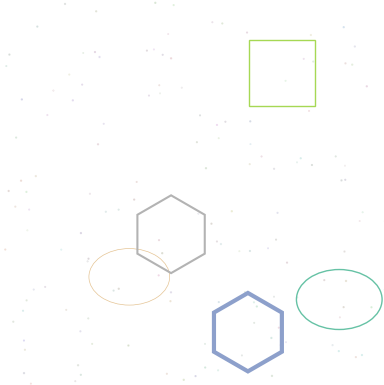[{"shape": "oval", "thickness": 1, "radius": 0.56, "center": [0.881, 0.222]}, {"shape": "hexagon", "thickness": 3, "radius": 0.51, "center": [0.644, 0.137]}, {"shape": "square", "thickness": 1, "radius": 0.43, "center": [0.732, 0.81]}, {"shape": "oval", "thickness": 0.5, "radius": 0.52, "center": [0.336, 0.281]}, {"shape": "hexagon", "thickness": 1.5, "radius": 0.51, "center": [0.444, 0.392]}]